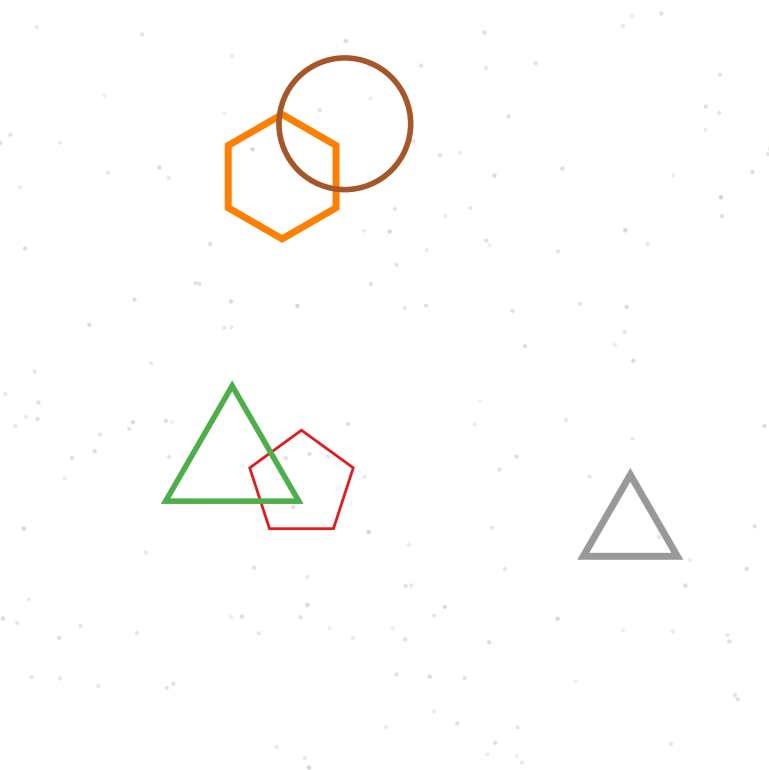[{"shape": "pentagon", "thickness": 1, "radius": 0.35, "center": [0.392, 0.371]}, {"shape": "triangle", "thickness": 2, "radius": 0.5, "center": [0.302, 0.399]}, {"shape": "hexagon", "thickness": 2.5, "radius": 0.4, "center": [0.366, 0.771]}, {"shape": "circle", "thickness": 2, "radius": 0.43, "center": [0.448, 0.839]}, {"shape": "triangle", "thickness": 2.5, "radius": 0.35, "center": [0.819, 0.313]}]